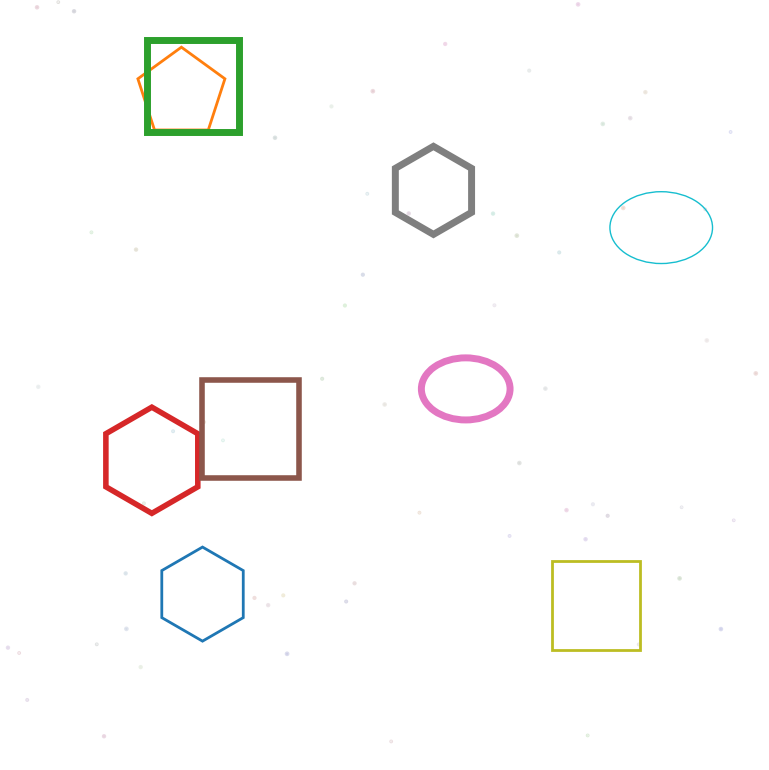[{"shape": "hexagon", "thickness": 1, "radius": 0.31, "center": [0.263, 0.228]}, {"shape": "pentagon", "thickness": 1, "radius": 0.3, "center": [0.236, 0.879]}, {"shape": "square", "thickness": 2.5, "radius": 0.3, "center": [0.251, 0.888]}, {"shape": "hexagon", "thickness": 2, "radius": 0.34, "center": [0.197, 0.402]}, {"shape": "square", "thickness": 2, "radius": 0.32, "center": [0.326, 0.443]}, {"shape": "oval", "thickness": 2.5, "radius": 0.29, "center": [0.605, 0.495]}, {"shape": "hexagon", "thickness": 2.5, "radius": 0.29, "center": [0.563, 0.753]}, {"shape": "square", "thickness": 1, "radius": 0.29, "center": [0.774, 0.214]}, {"shape": "oval", "thickness": 0.5, "radius": 0.33, "center": [0.859, 0.704]}]